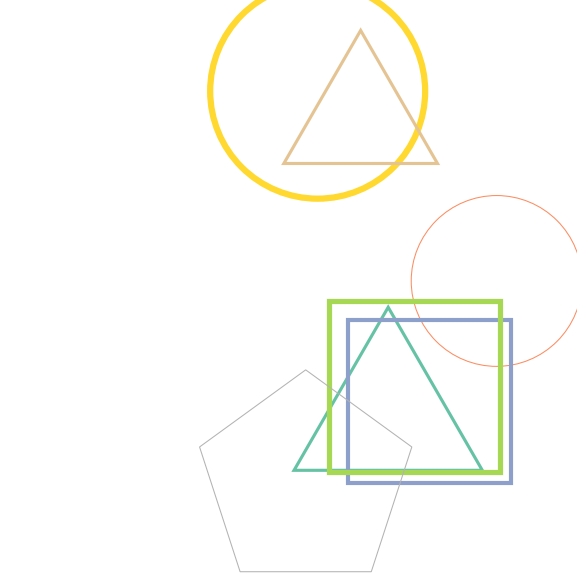[{"shape": "triangle", "thickness": 1.5, "radius": 0.94, "center": [0.672, 0.279]}, {"shape": "circle", "thickness": 0.5, "radius": 0.74, "center": [0.86, 0.513]}, {"shape": "square", "thickness": 2, "radius": 0.71, "center": [0.743, 0.304]}, {"shape": "square", "thickness": 2.5, "radius": 0.74, "center": [0.717, 0.33]}, {"shape": "circle", "thickness": 3, "radius": 0.93, "center": [0.55, 0.841]}, {"shape": "triangle", "thickness": 1.5, "radius": 0.77, "center": [0.625, 0.793]}, {"shape": "pentagon", "thickness": 0.5, "radius": 0.97, "center": [0.529, 0.165]}]